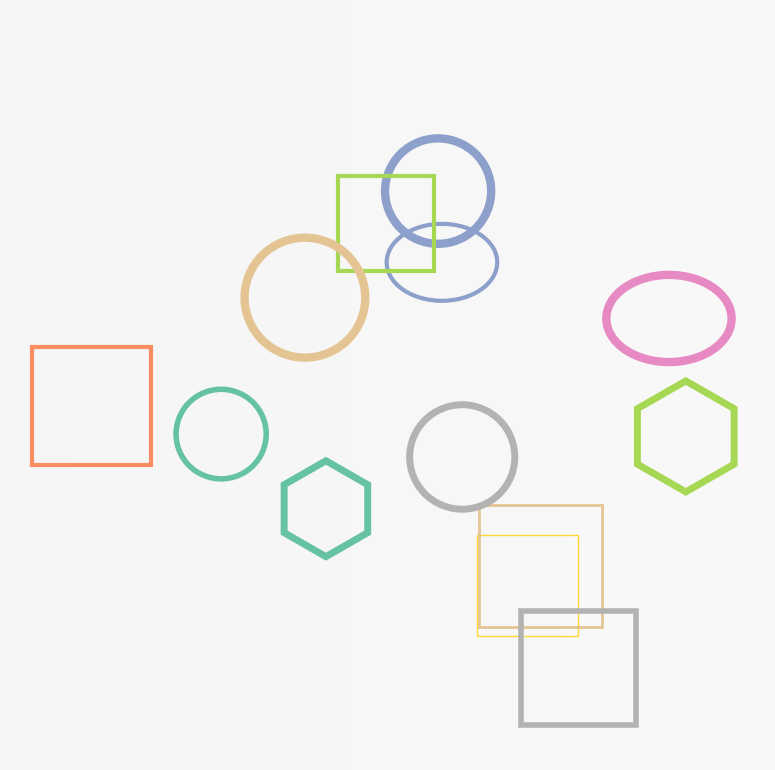[{"shape": "circle", "thickness": 2, "radius": 0.29, "center": [0.285, 0.436]}, {"shape": "hexagon", "thickness": 2.5, "radius": 0.31, "center": [0.421, 0.339]}, {"shape": "square", "thickness": 1.5, "radius": 0.38, "center": [0.118, 0.473]}, {"shape": "oval", "thickness": 1.5, "radius": 0.36, "center": [0.57, 0.659]}, {"shape": "circle", "thickness": 3, "radius": 0.34, "center": [0.565, 0.752]}, {"shape": "oval", "thickness": 3, "radius": 0.4, "center": [0.863, 0.586]}, {"shape": "hexagon", "thickness": 2.5, "radius": 0.36, "center": [0.885, 0.433]}, {"shape": "square", "thickness": 1.5, "radius": 0.31, "center": [0.498, 0.71]}, {"shape": "square", "thickness": 0.5, "radius": 0.33, "center": [0.681, 0.24]}, {"shape": "circle", "thickness": 3, "radius": 0.39, "center": [0.393, 0.613]}, {"shape": "square", "thickness": 1, "radius": 0.4, "center": [0.697, 0.265]}, {"shape": "square", "thickness": 2, "radius": 0.37, "center": [0.747, 0.132]}, {"shape": "circle", "thickness": 2.5, "radius": 0.34, "center": [0.596, 0.407]}]